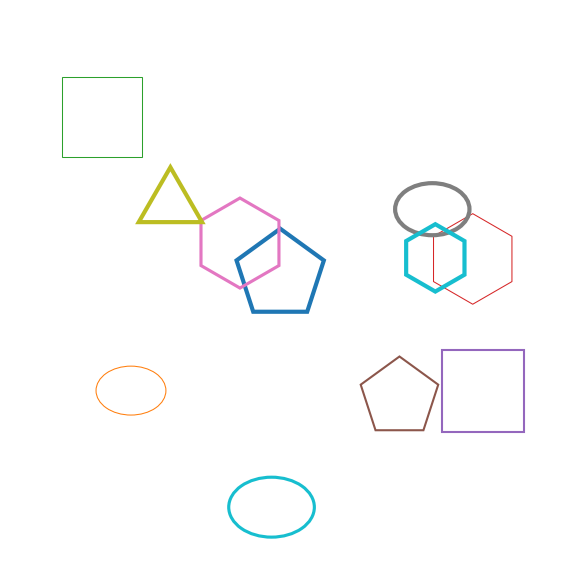[{"shape": "pentagon", "thickness": 2, "radius": 0.4, "center": [0.485, 0.524]}, {"shape": "oval", "thickness": 0.5, "radius": 0.3, "center": [0.227, 0.323]}, {"shape": "square", "thickness": 0.5, "radius": 0.35, "center": [0.176, 0.796]}, {"shape": "hexagon", "thickness": 0.5, "radius": 0.39, "center": [0.819, 0.551]}, {"shape": "square", "thickness": 1, "radius": 0.35, "center": [0.836, 0.322]}, {"shape": "pentagon", "thickness": 1, "radius": 0.35, "center": [0.692, 0.311]}, {"shape": "hexagon", "thickness": 1.5, "radius": 0.39, "center": [0.416, 0.578]}, {"shape": "oval", "thickness": 2, "radius": 0.32, "center": [0.749, 0.637]}, {"shape": "triangle", "thickness": 2, "radius": 0.32, "center": [0.295, 0.646]}, {"shape": "hexagon", "thickness": 2, "radius": 0.29, "center": [0.754, 0.553]}, {"shape": "oval", "thickness": 1.5, "radius": 0.37, "center": [0.47, 0.121]}]